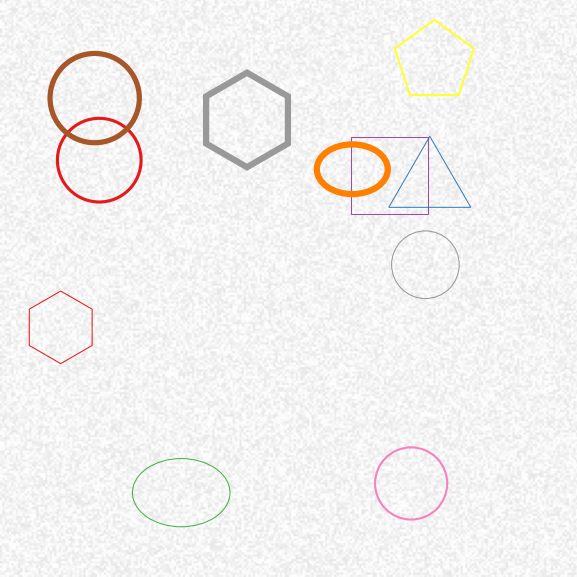[{"shape": "circle", "thickness": 1.5, "radius": 0.36, "center": [0.172, 0.722]}, {"shape": "hexagon", "thickness": 0.5, "radius": 0.31, "center": [0.105, 0.432]}, {"shape": "triangle", "thickness": 0.5, "radius": 0.41, "center": [0.744, 0.681]}, {"shape": "oval", "thickness": 0.5, "radius": 0.42, "center": [0.314, 0.146]}, {"shape": "square", "thickness": 0.5, "radius": 0.33, "center": [0.674, 0.696]}, {"shape": "oval", "thickness": 3, "radius": 0.31, "center": [0.61, 0.706]}, {"shape": "pentagon", "thickness": 1, "radius": 0.36, "center": [0.752, 0.893]}, {"shape": "circle", "thickness": 2.5, "radius": 0.39, "center": [0.164, 0.829]}, {"shape": "circle", "thickness": 1, "radius": 0.31, "center": [0.712, 0.162]}, {"shape": "hexagon", "thickness": 3, "radius": 0.41, "center": [0.428, 0.791]}, {"shape": "circle", "thickness": 0.5, "radius": 0.29, "center": [0.737, 0.541]}]